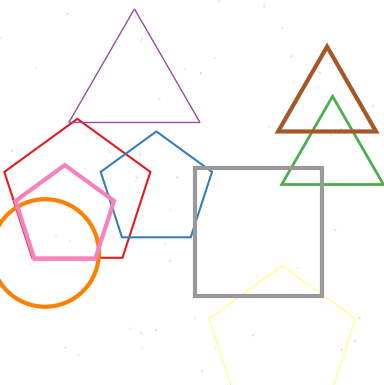[{"shape": "pentagon", "thickness": 1.5, "radius": 1.0, "center": [0.201, 0.492]}, {"shape": "pentagon", "thickness": 1.5, "radius": 0.76, "center": [0.406, 0.507]}, {"shape": "triangle", "thickness": 2, "radius": 0.76, "center": [0.864, 0.597]}, {"shape": "triangle", "thickness": 1, "radius": 0.98, "center": [0.349, 0.78]}, {"shape": "circle", "thickness": 3, "radius": 0.7, "center": [0.117, 0.343]}, {"shape": "pentagon", "thickness": 0.5, "radius": 1.0, "center": [0.733, 0.11]}, {"shape": "triangle", "thickness": 3, "radius": 0.73, "center": [0.85, 0.732]}, {"shape": "pentagon", "thickness": 3, "radius": 0.67, "center": [0.168, 0.437]}, {"shape": "square", "thickness": 3, "radius": 0.83, "center": [0.671, 0.398]}]